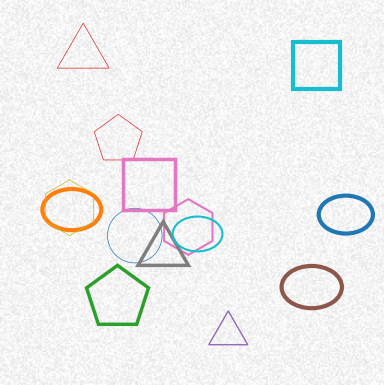[{"shape": "oval", "thickness": 3, "radius": 0.35, "center": [0.898, 0.443]}, {"shape": "circle", "thickness": 0.5, "radius": 0.35, "center": [0.35, 0.388]}, {"shape": "oval", "thickness": 3, "radius": 0.38, "center": [0.187, 0.456]}, {"shape": "pentagon", "thickness": 2.5, "radius": 0.42, "center": [0.305, 0.226]}, {"shape": "pentagon", "thickness": 0.5, "radius": 0.33, "center": [0.307, 0.638]}, {"shape": "triangle", "thickness": 0.5, "radius": 0.39, "center": [0.216, 0.862]}, {"shape": "triangle", "thickness": 1, "radius": 0.29, "center": [0.593, 0.134]}, {"shape": "oval", "thickness": 3, "radius": 0.39, "center": [0.81, 0.254]}, {"shape": "hexagon", "thickness": 1.5, "radius": 0.36, "center": [0.489, 0.41]}, {"shape": "square", "thickness": 2.5, "radius": 0.34, "center": [0.387, 0.521]}, {"shape": "triangle", "thickness": 2.5, "radius": 0.38, "center": [0.424, 0.349]}, {"shape": "hexagon", "thickness": 0.5, "radius": 0.36, "center": [0.181, 0.46]}, {"shape": "oval", "thickness": 1.5, "radius": 0.32, "center": [0.513, 0.392]}, {"shape": "square", "thickness": 3, "radius": 0.3, "center": [0.822, 0.829]}]